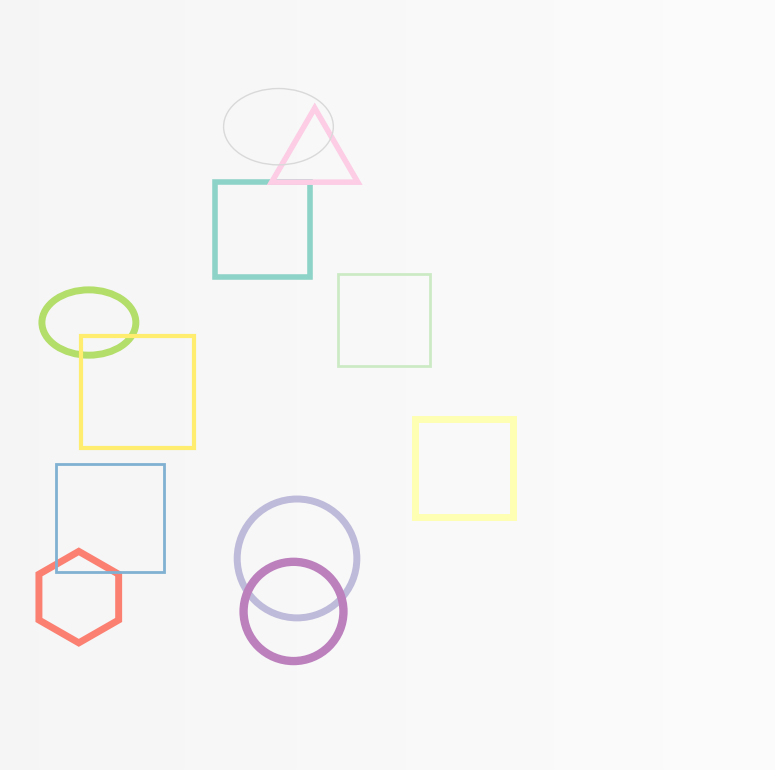[{"shape": "square", "thickness": 2, "radius": 0.31, "center": [0.338, 0.702]}, {"shape": "square", "thickness": 2.5, "radius": 0.32, "center": [0.599, 0.392]}, {"shape": "circle", "thickness": 2.5, "radius": 0.39, "center": [0.383, 0.275]}, {"shape": "hexagon", "thickness": 2.5, "radius": 0.3, "center": [0.102, 0.225]}, {"shape": "square", "thickness": 1, "radius": 0.35, "center": [0.142, 0.327]}, {"shape": "oval", "thickness": 2.5, "radius": 0.3, "center": [0.115, 0.581]}, {"shape": "triangle", "thickness": 2, "radius": 0.32, "center": [0.406, 0.796]}, {"shape": "oval", "thickness": 0.5, "radius": 0.35, "center": [0.359, 0.835]}, {"shape": "circle", "thickness": 3, "radius": 0.32, "center": [0.379, 0.206]}, {"shape": "square", "thickness": 1, "radius": 0.3, "center": [0.496, 0.584]}, {"shape": "square", "thickness": 1.5, "radius": 0.36, "center": [0.177, 0.491]}]